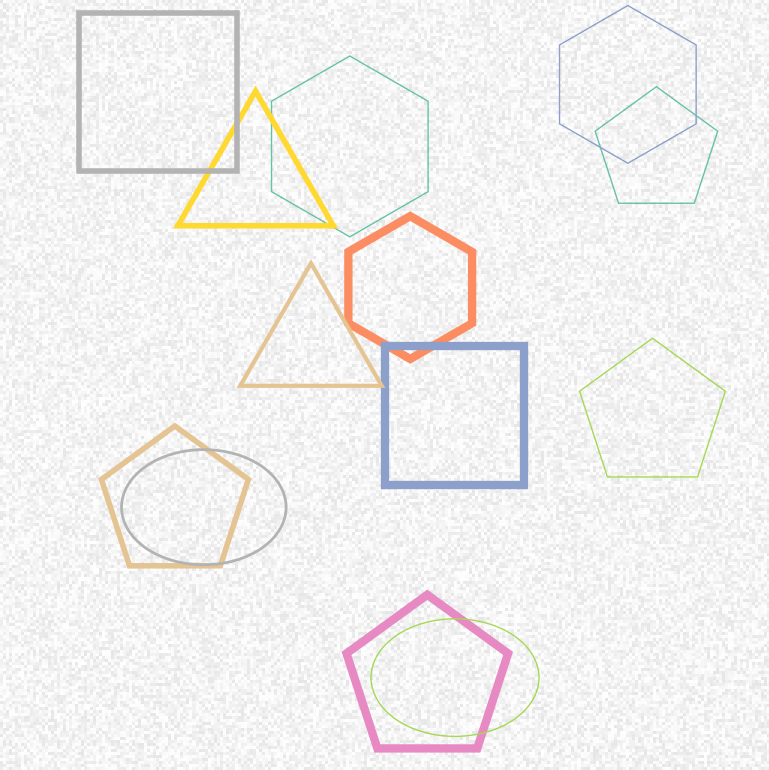[{"shape": "pentagon", "thickness": 0.5, "radius": 0.42, "center": [0.852, 0.804]}, {"shape": "hexagon", "thickness": 0.5, "radius": 0.59, "center": [0.454, 0.81]}, {"shape": "hexagon", "thickness": 3, "radius": 0.46, "center": [0.533, 0.627]}, {"shape": "hexagon", "thickness": 0.5, "radius": 0.51, "center": [0.815, 0.89]}, {"shape": "square", "thickness": 3, "radius": 0.45, "center": [0.59, 0.461]}, {"shape": "pentagon", "thickness": 3, "radius": 0.55, "center": [0.555, 0.117]}, {"shape": "pentagon", "thickness": 0.5, "radius": 0.5, "center": [0.847, 0.461]}, {"shape": "oval", "thickness": 0.5, "radius": 0.55, "center": [0.591, 0.12]}, {"shape": "triangle", "thickness": 2, "radius": 0.58, "center": [0.332, 0.765]}, {"shape": "triangle", "thickness": 1.5, "radius": 0.53, "center": [0.404, 0.552]}, {"shape": "pentagon", "thickness": 2, "radius": 0.5, "center": [0.227, 0.346]}, {"shape": "oval", "thickness": 1, "radius": 0.53, "center": [0.265, 0.341]}, {"shape": "square", "thickness": 2, "radius": 0.51, "center": [0.205, 0.88]}]